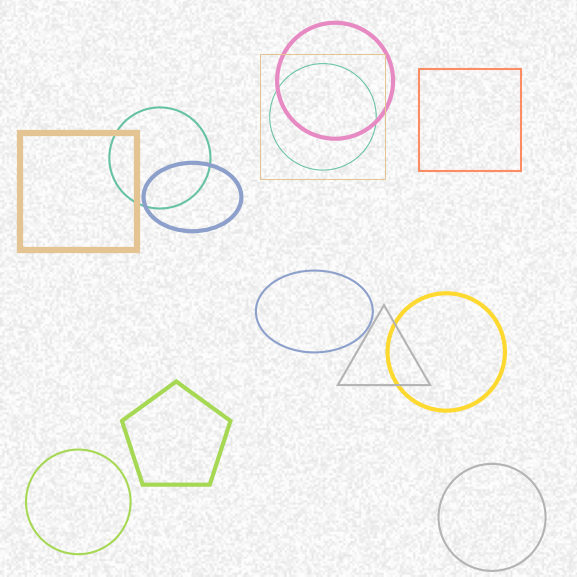[{"shape": "circle", "thickness": 1, "radius": 0.44, "center": [0.277, 0.726]}, {"shape": "circle", "thickness": 0.5, "radius": 0.46, "center": [0.559, 0.797]}, {"shape": "square", "thickness": 1, "radius": 0.44, "center": [0.814, 0.791]}, {"shape": "oval", "thickness": 2, "radius": 0.42, "center": [0.333, 0.658]}, {"shape": "oval", "thickness": 1, "radius": 0.51, "center": [0.544, 0.46]}, {"shape": "circle", "thickness": 2, "radius": 0.5, "center": [0.58, 0.859]}, {"shape": "circle", "thickness": 1, "radius": 0.45, "center": [0.136, 0.13]}, {"shape": "pentagon", "thickness": 2, "radius": 0.49, "center": [0.305, 0.24]}, {"shape": "circle", "thickness": 2, "radius": 0.51, "center": [0.773, 0.39]}, {"shape": "square", "thickness": 0.5, "radius": 0.54, "center": [0.558, 0.797]}, {"shape": "square", "thickness": 3, "radius": 0.51, "center": [0.136, 0.667]}, {"shape": "circle", "thickness": 1, "radius": 0.46, "center": [0.852, 0.103]}, {"shape": "triangle", "thickness": 1, "radius": 0.46, "center": [0.665, 0.379]}]